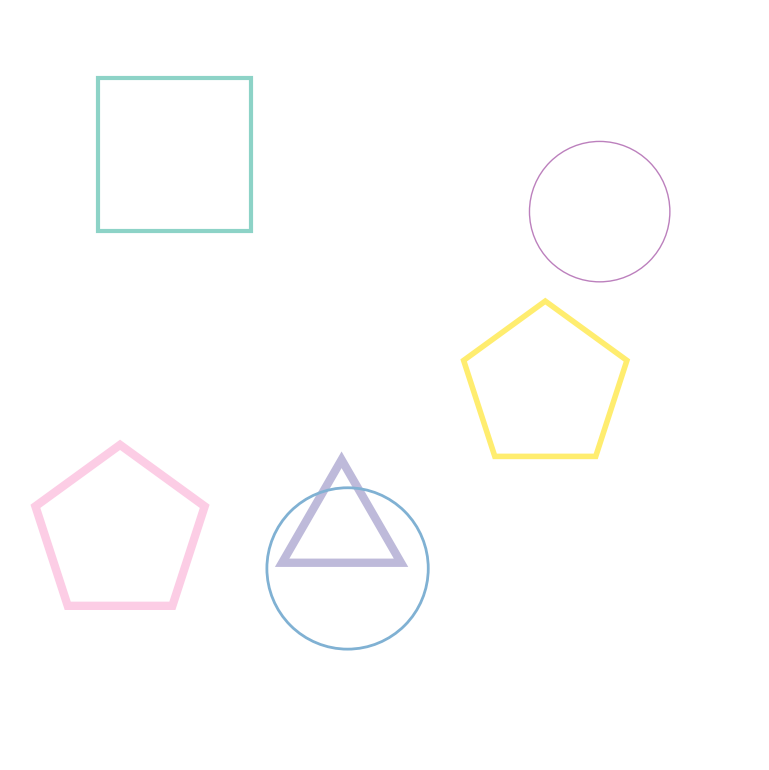[{"shape": "square", "thickness": 1.5, "radius": 0.5, "center": [0.227, 0.799]}, {"shape": "triangle", "thickness": 3, "radius": 0.45, "center": [0.444, 0.314]}, {"shape": "circle", "thickness": 1, "radius": 0.52, "center": [0.451, 0.262]}, {"shape": "pentagon", "thickness": 3, "radius": 0.58, "center": [0.156, 0.307]}, {"shape": "circle", "thickness": 0.5, "radius": 0.46, "center": [0.779, 0.725]}, {"shape": "pentagon", "thickness": 2, "radius": 0.56, "center": [0.708, 0.497]}]